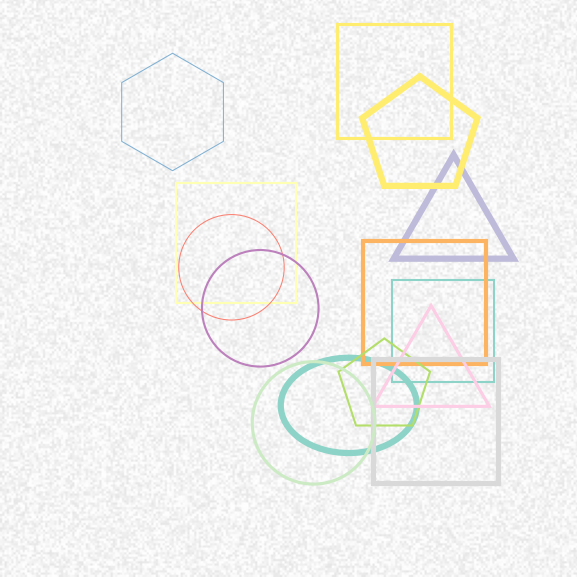[{"shape": "oval", "thickness": 3, "radius": 0.59, "center": [0.604, 0.297]}, {"shape": "square", "thickness": 1, "radius": 0.44, "center": [0.767, 0.426]}, {"shape": "square", "thickness": 1, "radius": 0.52, "center": [0.409, 0.579]}, {"shape": "triangle", "thickness": 3, "radius": 0.6, "center": [0.785, 0.611]}, {"shape": "circle", "thickness": 0.5, "radius": 0.46, "center": [0.401, 0.536]}, {"shape": "hexagon", "thickness": 0.5, "radius": 0.51, "center": [0.299, 0.805]}, {"shape": "square", "thickness": 2, "radius": 0.53, "center": [0.735, 0.475]}, {"shape": "pentagon", "thickness": 1, "radius": 0.42, "center": [0.665, 0.33]}, {"shape": "triangle", "thickness": 1.5, "radius": 0.58, "center": [0.747, 0.354]}, {"shape": "square", "thickness": 2.5, "radius": 0.54, "center": [0.754, 0.27]}, {"shape": "circle", "thickness": 1, "radius": 0.5, "center": [0.451, 0.465]}, {"shape": "circle", "thickness": 1.5, "radius": 0.53, "center": [0.543, 0.267]}, {"shape": "square", "thickness": 1.5, "radius": 0.49, "center": [0.683, 0.859]}, {"shape": "pentagon", "thickness": 3, "radius": 0.52, "center": [0.727, 0.762]}]